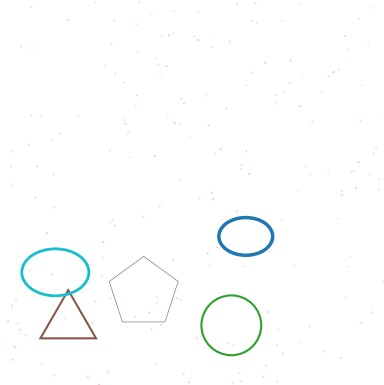[{"shape": "oval", "thickness": 2.5, "radius": 0.35, "center": [0.638, 0.386]}, {"shape": "circle", "thickness": 1.5, "radius": 0.39, "center": [0.601, 0.155]}, {"shape": "triangle", "thickness": 1.5, "radius": 0.42, "center": [0.177, 0.163]}, {"shape": "pentagon", "thickness": 0.5, "radius": 0.47, "center": [0.373, 0.24]}, {"shape": "oval", "thickness": 2, "radius": 0.44, "center": [0.144, 0.293]}]